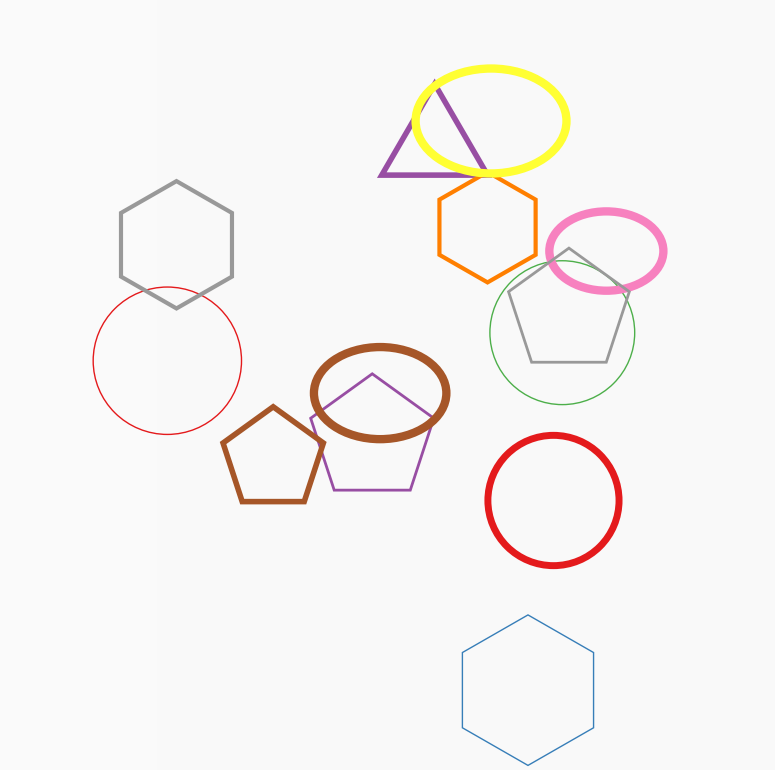[{"shape": "circle", "thickness": 0.5, "radius": 0.48, "center": [0.216, 0.532]}, {"shape": "circle", "thickness": 2.5, "radius": 0.42, "center": [0.714, 0.35]}, {"shape": "hexagon", "thickness": 0.5, "radius": 0.49, "center": [0.681, 0.104]}, {"shape": "circle", "thickness": 0.5, "radius": 0.47, "center": [0.726, 0.568]}, {"shape": "triangle", "thickness": 2, "radius": 0.39, "center": [0.561, 0.812]}, {"shape": "pentagon", "thickness": 1, "radius": 0.42, "center": [0.48, 0.431]}, {"shape": "hexagon", "thickness": 1.5, "radius": 0.36, "center": [0.629, 0.705]}, {"shape": "oval", "thickness": 3, "radius": 0.49, "center": [0.634, 0.843]}, {"shape": "oval", "thickness": 3, "radius": 0.43, "center": [0.491, 0.489]}, {"shape": "pentagon", "thickness": 2, "radius": 0.34, "center": [0.353, 0.404]}, {"shape": "oval", "thickness": 3, "radius": 0.37, "center": [0.782, 0.674]}, {"shape": "hexagon", "thickness": 1.5, "radius": 0.41, "center": [0.228, 0.682]}, {"shape": "pentagon", "thickness": 1, "radius": 0.41, "center": [0.734, 0.596]}]